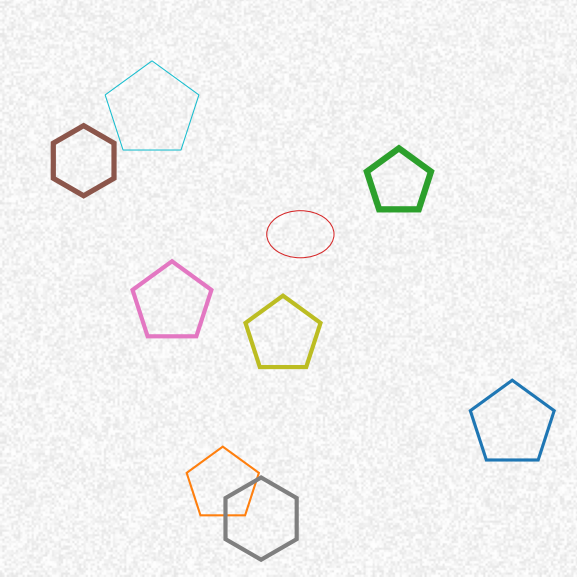[{"shape": "pentagon", "thickness": 1.5, "radius": 0.38, "center": [0.887, 0.264]}, {"shape": "pentagon", "thickness": 1, "radius": 0.33, "center": [0.386, 0.16]}, {"shape": "pentagon", "thickness": 3, "radius": 0.29, "center": [0.691, 0.684]}, {"shape": "oval", "thickness": 0.5, "radius": 0.29, "center": [0.52, 0.594]}, {"shape": "hexagon", "thickness": 2.5, "radius": 0.3, "center": [0.145, 0.721]}, {"shape": "pentagon", "thickness": 2, "radius": 0.36, "center": [0.298, 0.475]}, {"shape": "hexagon", "thickness": 2, "radius": 0.36, "center": [0.452, 0.101]}, {"shape": "pentagon", "thickness": 2, "radius": 0.34, "center": [0.49, 0.419]}, {"shape": "pentagon", "thickness": 0.5, "radius": 0.43, "center": [0.263, 0.808]}]